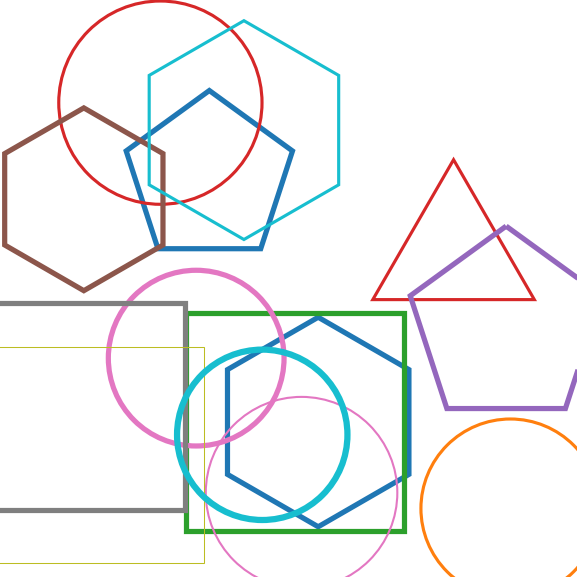[{"shape": "hexagon", "thickness": 2.5, "radius": 0.91, "center": [0.551, 0.268]}, {"shape": "pentagon", "thickness": 2.5, "radius": 0.76, "center": [0.362, 0.691]}, {"shape": "circle", "thickness": 1.5, "radius": 0.77, "center": [0.884, 0.119]}, {"shape": "square", "thickness": 2.5, "radius": 0.95, "center": [0.511, 0.269]}, {"shape": "circle", "thickness": 1.5, "radius": 0.88, "center": [0.278, 0.821]}, {"shape": "triangle", "thickness": 1.5, "radius": 0.81, "center": [0.785, 0.561]}, {"shape": "pentagon", "thickness": 2.5, "radius": 0.87, "center": [0.876, 0.433]}, {"shape": "hexagon", "thickness": 2.5, "radius": 0.79, "center": [0.145, 0.654]}, {"shape": "circle", "thickness": 1, "radius": 0.83, "center": [0.522, 0.146]}, {"shape": "circle", "thickness": 2.5, "radius": 0.76, "center": [0.34, 0.379]}, {"shape": "square", "thickness": 2.5, "radius": 0.9, "center": [0.141, 0.295]}, {"shape": "square", "thickness": 0.5, "radius": 0.93, "center": [0.166, 0.211]}, {"shape": "hexagon", "thickness": 1.5, "radius": 0.95, "center": [0.422, 0.774]}, {"shape": "circle", "thickness": 3, "radius": 0.74, "center": [0.454, 0.246]}]